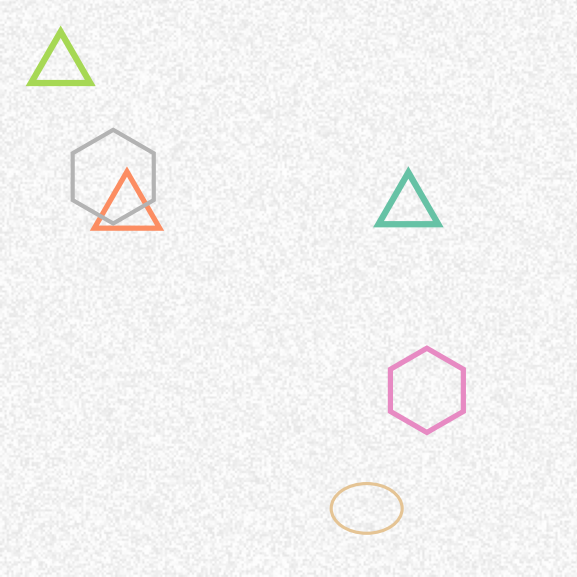[{"shape": "triangle", "thickness": 3, "radius": 0.3, "center": [0.707, 0.641]}, {"shape": "triangle", "thickness": 2.5, "radius": 0.33, "center": [0.22, 0.637]}, {"shape": "hexagon", "thickness": 2.5, "radius": 0.36, "center": [0.739, 0.323]}, {"shape": "triangle", "thickness": 3, "radius": 0.3, "center": [0.105, 0.885]}, {"shape": "oval", "thickness": 1.5, "radius": 0.31, "center": [0.635, 0.119]}, {"shape": "hexagon", "thickness": 2, "radius": 0.41, "center": [0.196, 0.693]}]